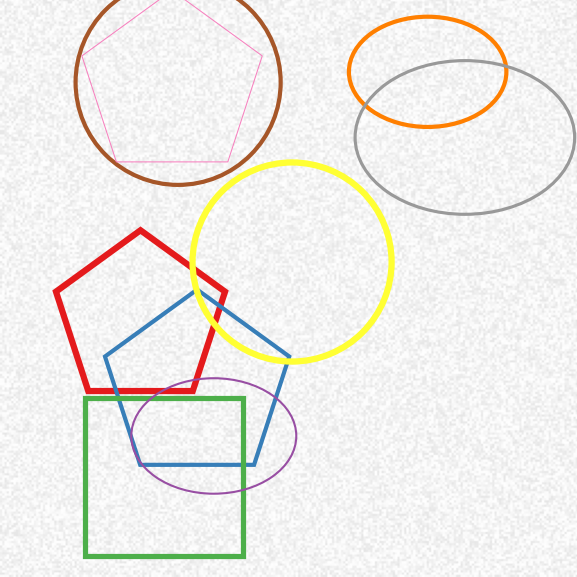[{"shape": "pentagon", "thickness": 3, "radius": 0.77, "center": [0.243, 0.447]}, {"shape": "pentagon", "thickness": 2, "radius": 0.84, "center": [0.341, 0.33]}, {"shape": "square", "thickness": 2.5, "radius": 0.68, "center": [0.284, 0.173]}, {"shape": "oval", "thickness": 1, "radius": 0.71, "center": [0.37, 0.244]}, {"shape": "oval", "thickness": 2, "radius": 0.68, "center": [0.741, 0.875]}, {"shape": "circle", "thickness": 3, "radius": 0.86, "center": [0.506, 0.545]}, {"shape": "circle", "thickness": 2, "radius": 0.89, "center": [0.308, 0.857]}, {"shape": "pentagon", "thickness": 0.5, "radius": 0.82, "center": [0.298, 0.852]}, {"shape": "oval", "thickness": 1.5, "radius": 0.95, "center": [0.805, 0.761]}]